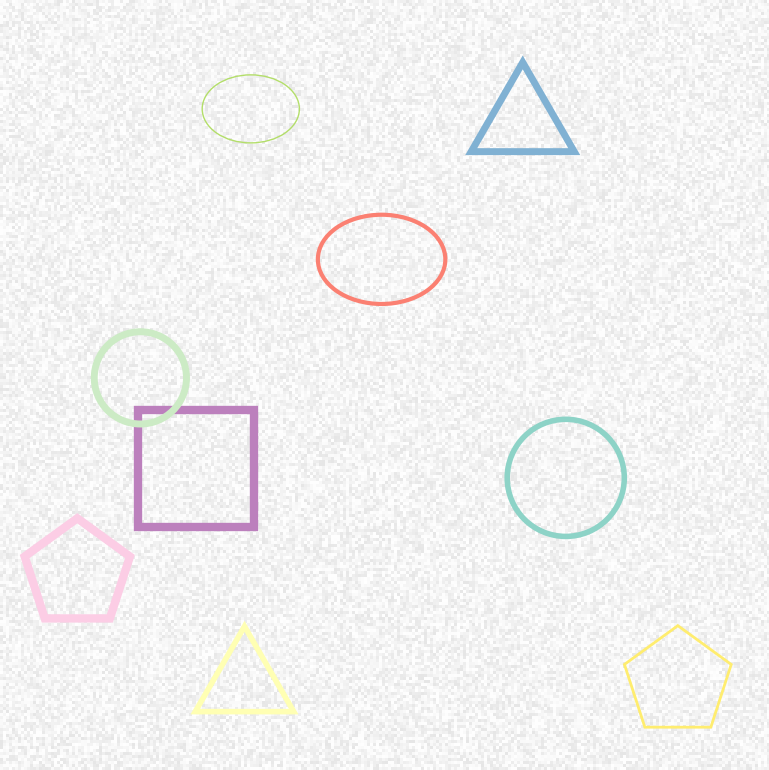[{"shape": "circle", "thickness": 2, "radius": 0.38, "center": [0.735, 0.379]}, {"shape": "triangle", "thickness": 2, "radius": 0.37, "center": [0.318, 0.113]}, {"shape": "oval", "thickness": 1.5, "radius": 0.41, "center": [0.496, 0.663]}, {"shape": "triangle", "thickness": 2.5, "radius": 0.39, "center": [0.679, 0.842]}, {"shape": "oval", "thickness": 0.5, "radius": 0.32, "center": [0.326, 0.859]}, {"shape": "pentagon", "thickness": 3, "radius": 0.36, "center": [0.1, 0.255]}, {"shape": "square", "thickness": 3, "radius": 0.38, "center": [0.255, 0.392]}, {"shape": "circle", "thickness": 2.5, "radius": 0.3, "center": [0.182, 0.509]}, {"shape": "pentagon", "thickness": 1, "radius": 0.36, "center": [0.88, 0.115]}]